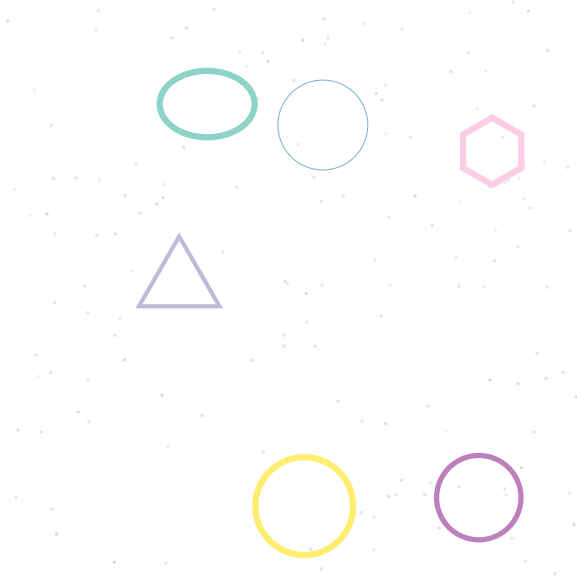[{"shape": "oval", "thickness": 3, "radius": 0.41, "center": [0.359, 0.819]}, {"shape": "triangle", "thickness": 2, "radius": 0.4, "center": [0.31, 0.509]}, {"shape": "circle", "thickness": 0.5, "radius": 0.39, "center": [0.559, 0.783]}, {"shape": "hexagon", "thickness": 3, "radius": 0.29, "center": [0.852, 0.737]}, {"shape": "circle", "thickness": 2.5, "radius": 0.37, "center": [0.829, 0.137]}, {"shape": "circle", "thickness": 3, "radius": 0.42, "center": [0.527, 0.123]}]